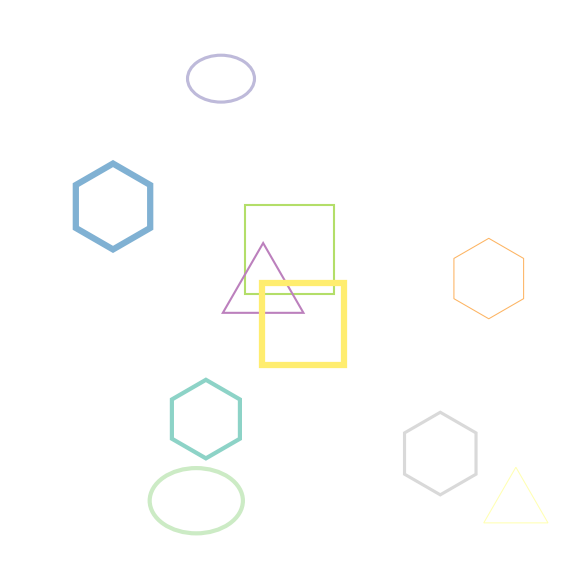[{"shape": "hexagon", "thickness": 2, "radius": 0.34, "center": [0.357, 0.273]}, {"shape": "triangle", "thickness": 0.5, "radius": 0.32, "center": [0.893, 0.126]}, {"shape": "oval", "thickness": 1.5, "radius": 0.29, "center": [0.383, 0.863]}, {"shape": "hexagon", "thickness": 3, "radius": 0.37, "center": [0.196, 0.642]}, {"shape": "hexagon", "thickness": 0.5, "radius": 0.35, "center": [0.846, 0.517]}, {"shape": "square", "thickness": 1, "radius": 0.39, "center": [0.501, 0.566]}, {"shape": "hexagon", "thickness": 1.5, "radius": 0.36, "center": [0.762, 0.214]}, {"shape": "triangle", "thickness": 1, "radius": 0.4, "center": [0.456, 0.498]}, {"shape": "oval", "thickness": 2, "radius": 0.4, "center": [0.34, 0.132]}, {"shape": "square", "thickness": 3, "radius": 0.35, "center": [0.525, 0.438]}]